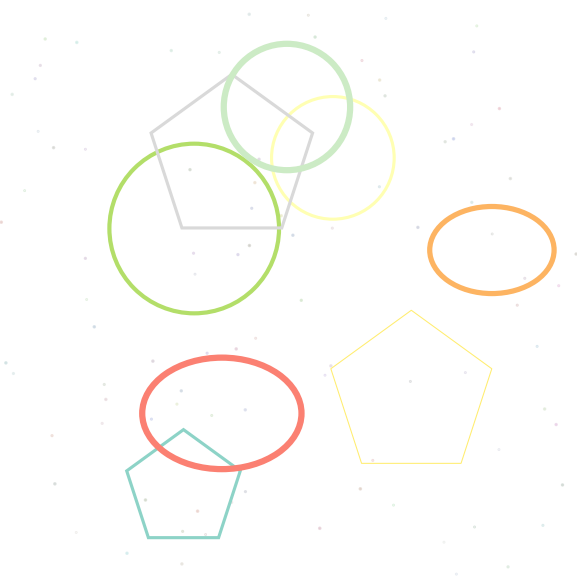[{"shape": "pentagon", "thickness": 1.5, "radius": 0.52, "center": [0.318, 0.152]}, {"shape": "circle", "thickness": 1.5, "radius": 0.53, "center": [0.576, 0.726]}, {"shape": "oval", "thickness": 3, "radius": 0.69, "center": [0.384, 0.283]}, {"shape": "oval", "thickness": 2.5, "radius": 0.54, "center": [0.852, 0.566]}, {"shape": "circle", "thickness": 2, "radius": 0.73, "center": [0.336, 0.603]}, {"shape": "pentagon", "thickness": 1.5, "radius": 0.74, "center": [0.401, 0.723]}, {"shape": "circle", "thickness": 3, "radius": 0.55, "center": [0.497, 0.814]}, {"shape": "pentagon", "thickness": 0.5, "radius": 0.73, "center": [0.712, 0.315]}]